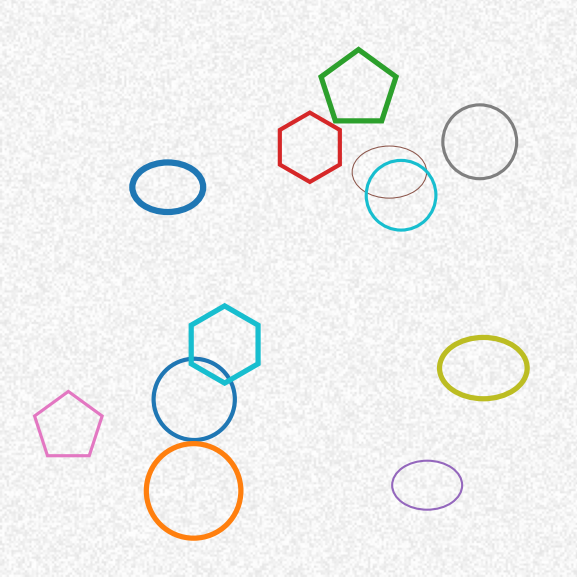[{"shape": "oval", "thickness": 3, "radius": 0.31, "center": [0.29, 0.675]}, {"shape": "circle", "thickness": 2, "radius": 0.35, "center": [0.336, 0.308]}, {"shape": "circle", "thickness": 2.5, "radius": 0.41, "center": [0.335, 0.149]}, {"shape": "pentagon", "thickness": 2.5, "radius": 0.34, "center": [0.621, 0.845]}, {"shape": "hexagon", "thickness": 2, "radius": 0.3, "center": [0.536, 0.744]}, {"shape": "oval", "thickness": 1, "radius": 0.3, "center": [0.74, 0.159]}, {"shape": "oval", "thickness": 0.5, "radius": 0.32, "center": [0.674, 0.701]}, {"shape": "pentagon", "thickness": 1.5, "radius": 0.31, "center": [0.118, 0.26]}, {"shape": "circle", "thickness": 1.5, "radius": 0.32, "center": [0.831, 0.754]}, {"shape": "oval", "thickness": 2.5, "radius": 0.38, "center": [0.837, 0.362]}, {"shape": "circle", "thickness": 1.5, "radius": 0.3, "center": [0.694, 0.661]}, {"shape": "hexagon", "thickness": 2.5, "radius": 0.33, "center": [0.389, 0.403]}]